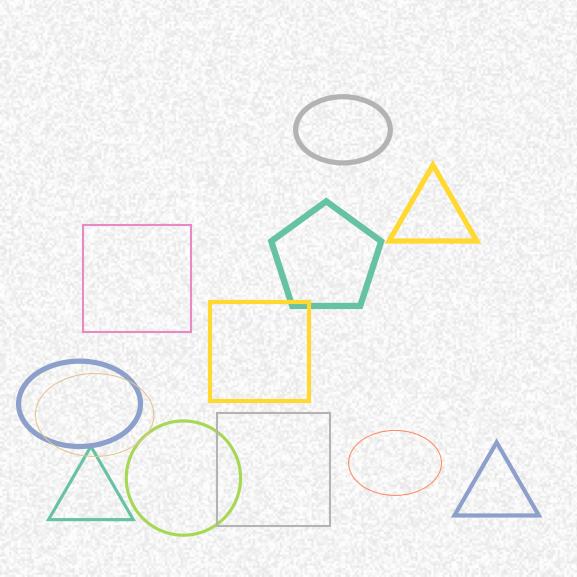[{"shape": "triangle", "thickness": 1.5, "radius": 0.42, "center": [0.157, 0.142]}, {"shape": "pentagon", "thickness": 3, "radius": 0.5, "center": [0.565, 0.55]}, {"shape": "oval", "thickness": 0.5, "radius": 0.4, "center": [0.684, 0.198]}, {"shape": "triangle", "thickness": 2, "radius": 0.42, "center": [0.86, 0.149]}, {"shape": "oval", "thickness": 2.5, "radius": 0.53, "center": [0.138, 0.3]}, {"shape": "square", "thickness": 1, "radius": 0.47, "center": [0.238, 0.517]}, {"shape": "circle", "thickness": 1.5, "radius": 0.49, "center": [0.318, 0.171]}, {"shape": "triangle", "thickness": 2.5, "radius": 0.44, "center": [0.75, 0.626]}, {"shape": "square", "thickness": 2, "radius": 0.43, "center": [0.45, 0.391]}, {"shape": "oval", "thickness": 0.5, "radius": 0.51, "center": [0.164, 0.281]}, {"shape": "square", "thickness": 1, "radius": 0.49, "center": [0.474, 0.186]}, {"shape": "oval", "thickness": 2.5, "radius": 0.41, "center": [0.594, 0.774]}]